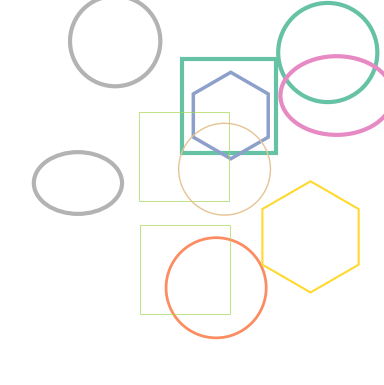[{"shape": "circle", "thickness": 3, "radius": 0.64, "center": [0.851, 0.864]}, {"shape": "square", "thickness": 3, "radius": 0.61, "center": [0.594, 0.724]}, {"shape": "circle", "thickness": 2, "radius": 0.65, "center": [0.561, 0.253]}, {"shape": "hexagon", "thickness": 2.5, "radius": 0.56, "center": [0.599, 0.7]}, {"shape": "oval", "thickness": 3, "radius": 0.73, "center": [0.874, 0.752]}, {"shape": "square", "thickness": 0.5, "radius": 0.58, "center": [0.478, 0.594]}, {"shape": "square", "thickness": 0.5, "radius": 0.58, "center": [0.481, 0.3]}, {"shape": "hexagon", "thickness": 1.5, "radius": 0.72, "center": [0.807, 0.385]}, {"shape": "circle", "thickness": 1, "radius": 0.6, "center": [0.583, 0.561]}, {"shape": "oval", "thickness": 3, "radius": 0.57, "center": [0.202, 0.525]}, {"shape": "circle", "thickness": 3, "radius": 0.59, "center": [0.299, 0.893]}]